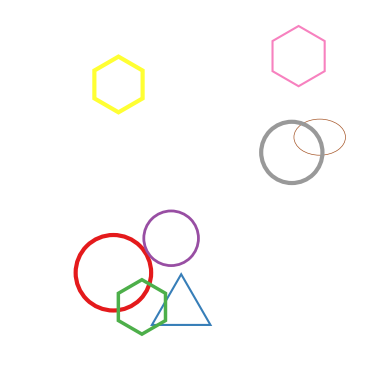[{"shape": "circle", "thickness": 3, "radius": 0.49, "center": [0.295, 0.292]}, {"shape": "triangle", "thickness": 1.5, "radius": 0.44, "center": [0.471, 0.2]}, {"shape": "hexagon", "thickness": 2.5, "radius": 0.35, "center": [0.369, 0.203]}, {"shape": "circle", "thickness": 2, "radius": 0.35, "center": [0.444, 0.381]}, {"shape": "hexagon", "thickness": 3, "radius": 0.36, "center": [0.308, 0.781]}, {"shape": "oval", "thickness": 0.5, "radius": 0.33, "center": [0.83, 0.644]}, {"shape": "hexagon", "thickness": 1.5, "radius": 0.39, "center": [0.776, 0.854]}, {"shape": "circle", "thickness": 3, "radius": 0.4, "center": [0.758, 0.604]}]